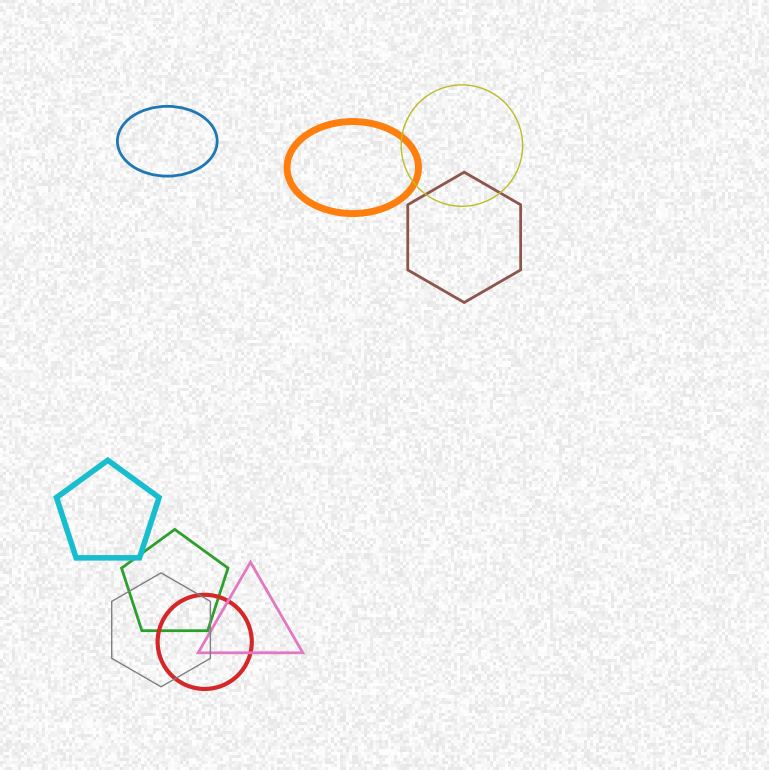[{"shape": "oval", "thickness": 1, "radius": 0.32, "center": [0.217, 0.817]}, {"shape": "oval", "thickness": 2.5, "radius": 0.43, "center": [0.458, 0.782]}, {"shape": "pentagon", "thickness": 1, "radius": 0.36, "center": [0.227, 0.24]}, {"shape": "circle", "thickness": 1.5, "radius": 0.31, "center": [0.266, 0.166]}, {"shape": "hexagon", "thickness": 1, "radius": 0.42, "center": [0.603, 0.692]}, {"shape": "triangle", "thickness": 1, "radius": 0.39, "center": [0.325, 0.191]}, {"shape": "hexagon", "thickness": 0.5, "radius": 0.37, "center": [0.209, 0.182]}, {"shape": "circle", "thickness": 0.5, "radius": 0.39, "center": [0.6, 0.811]}, {"shape": "pentagon", "thickness": 2, "radius": 0.35, "center": [0.14, 0.332]}]